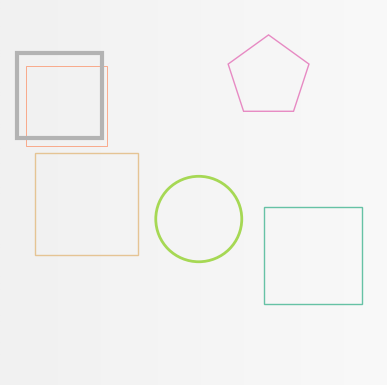[{"shape": "square", "thickness": 1, "radius": 0.63, "center": [0.807, 0.337]}, {"shape": "square", "thickness": 0.5, "radius": 0.52, "center": [0.172, 0.725]}, {"shape": "pentagon", "thickness": 1, "radius": 0.55, "center": [0.693, 0.8]}, {"shape": "circle", "thickness": 2, "radius": 0.55, "center": [0.513, 0.431]}, {"shape": "square", "thickness": 1, "radius": 0.66, "center": [0.224, 0.471]}, {"shape": "square", "thickness": 3, "radius": 0.55, "center": [0.154, 0.752]}]